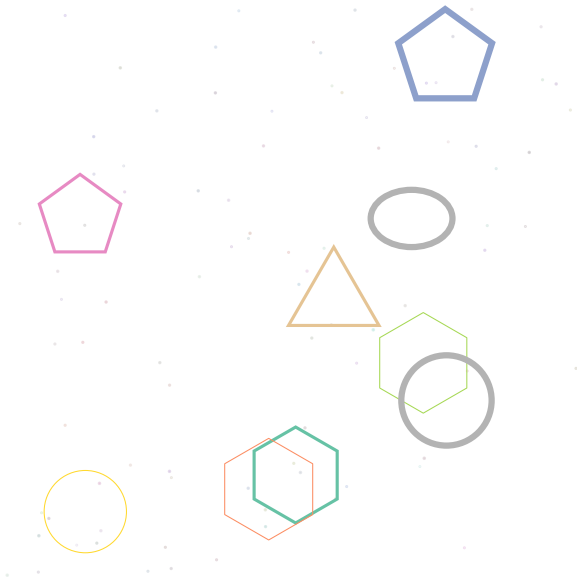[{"shape": "hexagon", "thickness": 1.5, "radius": 0.42, "center": [0.512, 0.177]}, {"shape": "hexagon", "thickness": 0.5, "radius": 0.44, "center": [0.465, 0.152]}, {"shape": "pentagon", "thickness": 3, "radius": 0.43, "center": [0.771, 0.898]}, {"shape": "pentagon", "thickness": 1.5, "radius": 0.37, "center": [0.139, 0.623]}, {"shape": "hexagon", "thickness": 0.5, "radius": 0.44, "center": [0.733, 0.371]}, {"shape": "circle", "thickness": 0.5, "radius": 0.36, "center": [0.148, 0.113]}, {"shape": "triangle", "thickness": 1.5, "radius": 0.45, "center": [0.578, 0.481]}, {"shape": "circle", "thickness": 3, "radius": 0.39, "center": [0.773, 0.306]}, {"shape": "oval", "thickness": 3, "radius": 0.35, "center": [0.713, 0.621]}]